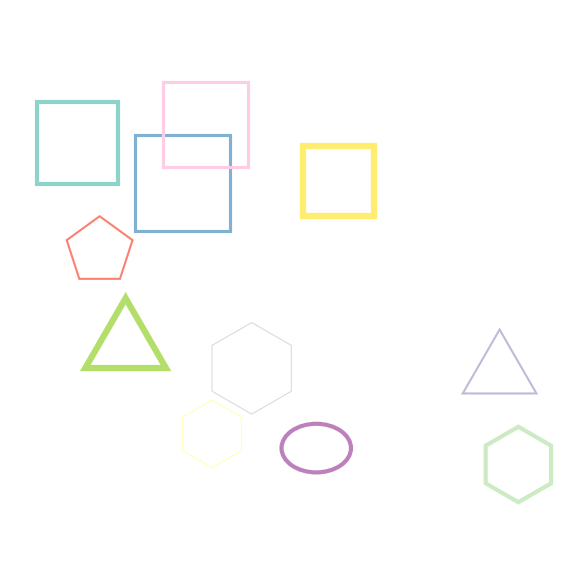[{"shape": "square", "thickness": 2, "radius": 0.35, "center": [0.135, 0.751]}, {"shape": "hexagon", "thickness": 0.5, "radius": 0.29, "center": [0.367, 0.248]}, {"shape": "triangle", "thickness": 1, "radius": 0.37, "center": [0.865, 0.355]}, {"shape": "pentagon", "thickness": 1, "radius": 0.3, "center": [0.173, 0.565]}, {"shape": "square", "thickness": 1.5, "radius": 0.41, "center": [0.316, 0.682]}, {"shape": "triangle", "thickness": 3, "radius": 0.4, "center": [0.218, 0.402]}, {"shape": "square", "thickness": 1.5, "radius": 0.37, "center": [0.355, 0.783]}, {"shape": "hexagon", "thickness": 0.5, "radius": 0.4, "center": [0.436, 0.361]}, {"shape": "oval", "thickness": 2, "radius": 0.3, "center": [0.548, 0.223]}, {"shape": "hexagon", "thickness": 2, "radius": 0.33, "center": [0.898, 0.195]}, {"shape": "square", "thickness": 3, "radius": 0.3, "center": [0.586, 0.685]}]